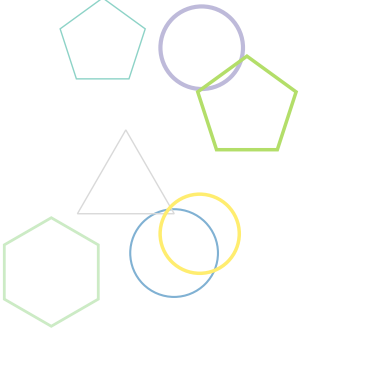[{"shape": "pentagon", "thickness": 1, "radius": 0.58, "center": [0.267, 0.889]}, {"shape": "circle", "thickness": 3, "radius": 0.54, "center": [0.524, 0.876]}, {"shape": "circle", "thickness": 1.5, "radius": 0.57, "center": [0.452, 0.343]}, {"shape": "pentagon", "thickness": 2.5, "radius": 0.67, "center": [0.641, 0.72]}, {"shape": "triangle", "thickness": 1, "radius": 0.73, "center": [0.327, 0.517]}, {"shape": "hexagon", "thickness": 2, "radius": 0.7, "center": [0.133, 0.293]}, {"shape": "circle", "thickness": 2.5, "radius": 0.51, "center": [0.519, 0.393]}]